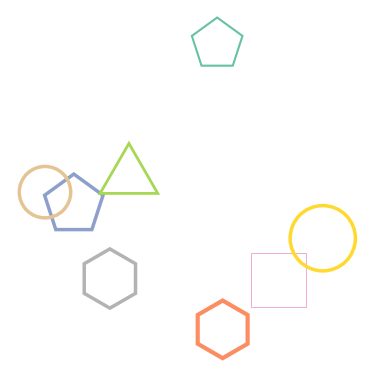[{"shape": "pentagon", "thickness": 1.5, "radius": 0.35, "center": [0.564, 0.885]}, {"shape": "hexagon", "thickness": 3, "radius": 0.37, "center": [0.578, 0.145]}, {"shape": "pentagon", "thickness": 2.5, "radius": 0.4, "center": [0.192, 0.468]}, {"shape": "square", "thickness": 0.5, "radius": 0.35, "center": [0.723, 0.273]}, {"shape": "triangle", "thickness": 2, "radius": 0.43, "center": [0.335, 0.541]}, {"shape": "circle", "thickness": 2.5, "radius": 0.42, "center": [0.838, 0.381]}, {"shape": "circle", "thickness": 2.5, "radius": 0.33, "center": [0.117, 0.501]}, {"shape": "hexagon", "thickness": 2.5, "radius": 0.38, "center": [0.285, 0.277]}]